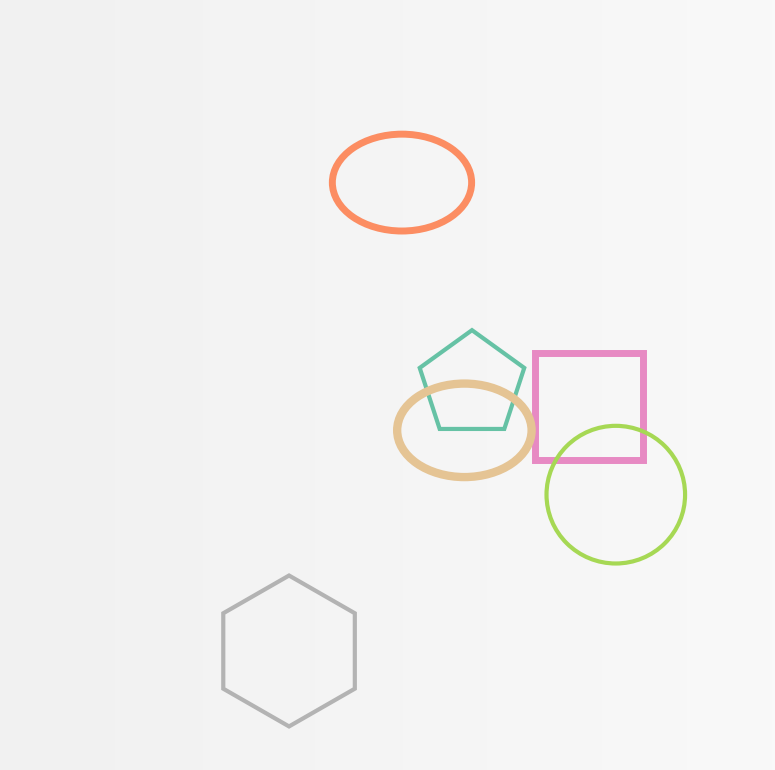[{"shape": "pentagon", "thickness": 1.5, "radius": 0.35, "center": [0.609, 0.5]}, {"shape": "oval", "thickness": 2.5, "radius": 0.45, "center": [0.519, 0.763]}, {"shape": "square", "thickness": 2.5, "radius": 0.35, "center": [0.76, 0.472]}, {"shape": "circle", "thickness": 1.5, "radius": 0.45, "center": [0.795, 0.358]}, {"shape": "oval", "thickness": 3, "radius": 0.43, "center": [0.599, 0.441]}, {"shape": "hexagon", "thickness": 1.5, "radius": 0.49, "center": [0.373, 0.155]}]